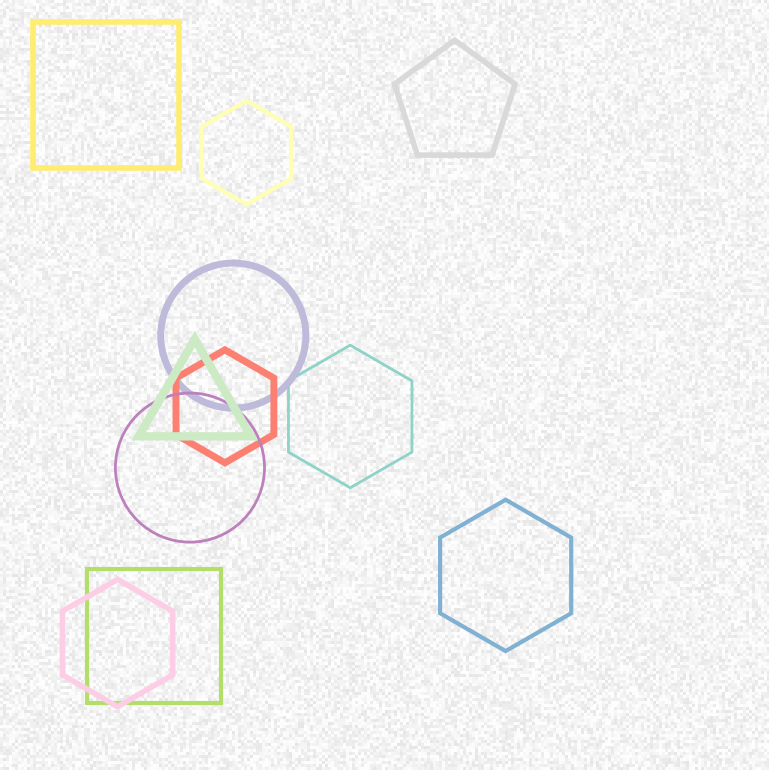[{"shape": "hexagon", "thickness": 1, "radius": 0.46, "center": [0.455, 0.459]}, {"shape": "hexagon", "thickness": 1.5, "radius": 0.34, "center": [0.32, 0.802]}, {"shape": "circle", "thickness": 2.5, "radius": 0.47, "center": [0.303, 0.564]}, {"shape": "hexagon", "thickness": 2.5, "radius": 0.37, "center": [0.292, 0.472]}, {"shape": "hexagon", "thickness": 1.5, "radius": 0.49, "center": [0.657, 0.253]}, {"shape": "square", "thickness": 1.5, "radius": 0.43, "center": [0.2, 0.174]}, {"shape": "hexagon", "thickness": 2, "radius": 0.41, "center": [0.153, 0.165]}, {"shape": "pentagon", "thickness": 2, "radius": 0.41, "center": [0.591, 0.865]}, {"shape": "circle", "thickness": 1, "radius": 0.48, "center": [0.247, 0.393]}, {"shape": "triangle", "thickness": 3, "radius": 0.42, "center": [0.253, 0.475]}, {"shape": "square", "thickness": 2, "radius": 0.47, "center": [0.138, 0.877]}]